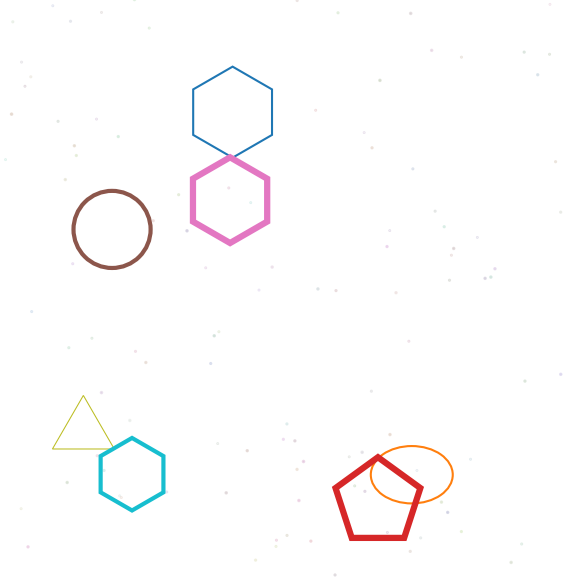[{"shape": "hexagon", "thickness": 1, "radius": 0.39, "center": [0.403, 0.805]}, {"shape": "oval", "thickness": 1, "radius": 0.35, "center": [0.713, 0.177]}, {"shape": "pentagon", "thickness": 3, "radius": 0.39, "center": [0.654, 0.13]}, {"shape": "circle", "thickness": 2, "radius": 0.33, "center": [0.194, 0.602]}, {"shape": "hexagon", "thickness": 3, "radius": 0.37, "center": [0.398, 0.653]}, {"shape": "triangle", "thickness": 0.5, "radius": 0.31, "center": [0.144, 0.253]}, {"shape": "hexagon", "thickness": 2, "radius": 0.31, "center": [0.229, 0.178]}]